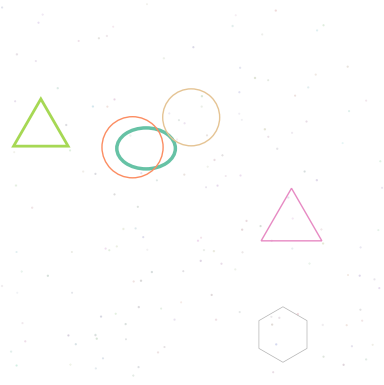[{"shape": "oval", "thickness": 2.5, "radius": 0.38, "center": [0.379, 0.615]}, {"shape": "circle", "thickness": 1, "radius": 0.4, "center": [0.344, 0.618]}, {"shape": "triangle", "thickness": 1, "radius": 0.46, "center": [0.757, 0.42]}, {"shape": "triangle", "thickness": 2, "radius": 0.41, "center": [0.106, 0.661]}, {"shape": "circle", "thickness": 1, "radius": 0.37, "center": [0.497, 0.695]}, {"shape": "hexagon", "thickness": 0.5, "radius": 0.36, "center": [0.735, 0.131]}]